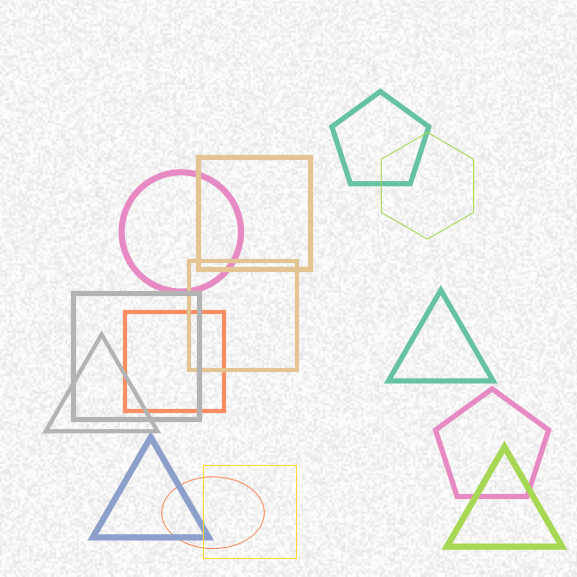[{"shape": "triangle", "thickness": 2.5, "radius": 0.52, "center": [0.763, 0.392]}, {"shape": "pentagon", "thickness": 2.5, "radius": 0.44, "center": [0.659, 0.752]}, {"shape": "oval", "thickness": 0.5, "radius": 0.44, "center": [0.369, 0.111]}, {"shape": "square", "thickness": 2, "radius": 0.43, "center": [0.302, 0.374]}, {"shape": "triangle", "thickness": 3, "radius": 0.58, "center": [0.261, 0.127]}, {"shape": "circle", "thickness": 3, "radius": 0.52, "center": [0.314, 0.598]}, {"shape": "pentagon", "thickness": 2.5, "radius": 0.52, "center": [0.852, 0.223]}, {"shape": "hexagon", "thickness": 0.5, "radius": 0.46, "center": [0.74, 0.677]}, {"shape": "triangle", "thickness": 3, "radius": 0.58, "center": [0.874, 0.11]}, {"shape": "square", "thickness": 0.5, "radius": 0.4, "center": [0.433, 0.114]}, {"shape": "square", "thickness": 2, "radius": 0.47, "center": [0.421, 0.453]}, {"shape": "square", "thickness": 2.5, "radius": 0.49, "center": [0.44, 0.631]}, {"shape": "triangle", "thickness": 2, "radius": 0.56, "center": [0.176, 0.308]}, {"shape": "square", "thickness": 2.5, "radius": 0.54, "center": [0.235, 0.383]}]